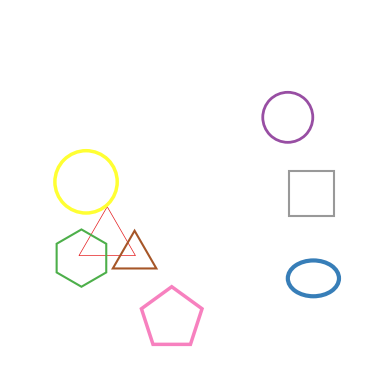[{"shape": "triangle", "thickness": 0.5, "radius": 0.42, "center": [0.278, 0.378]}, {"shape": "oval", "thickness": 3, "radius": 0.33, "center": [0.814, 0.277]}, {"shape": "hexagon", "thickness": 1.5, "radius": 0.37, "center": [0.212, 0.33]}, {"shape": "circle", "thickness": 2, "radius": 0.32, "center": [0.747, 0.695]}, {"shape": "circle", "thickness": 2.5, "radius": 0.4, "center": [0.224, 0.528]}, {"shape": "triangle", "thickness": 1.5, "radius": 0.33, "center": [0.35, 0.335]}, {"shape": "pentagon", "thickness": 2.5, "radius": 0.41, "center": [0.446, 0.172]}, {"shape": "square", "thickness": 1.5, "radius": 0.29, "center": [0.809, 0.498]}]